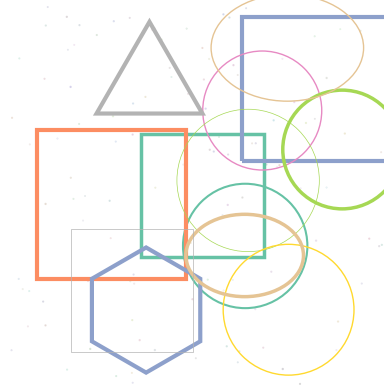[{"shape": "circle", "thickness": 1.5, "radius": 0.81, "center": [0.637, 0.361]}, {"shape": "square", "thickness": 2.5, "radius": 0.8, "center": [0.526, 0.492]}, {"shape": "square", "thickness": 3, "radius": 0.97, "center": [0.29, 0.469]}, {"shape": "square", "thickness": 3, "radius": 0.94, "center": [0.817, 0.769]}, {"shape": "hexagon", "thickness": 3, "radius": 0.81, "center": [0.379, 0.195]}, {"shape": "circle", "thickness": 1, "radius": 0.77, "center": [0.681, 0.713]}, {"shape": "circle", "thickness": 2.5, "radius": 0.77, "center": [0.889, 0.612]}, {"shape": "circle", "thickness": 0.5, "radius": 0.92, "center": [0.644, 0.531]}, {"shape": "circle", "thickness": 1, "radius": 0.85, "center": [0.75, 0.196]}, {"shape": "oval", "thickness": 1, "radius": 0.99, "center": [0.746, 0.876]}, {"shape": "oval", "thickness": 2.5, "radius": 0.76, "center": [0.636, 0.336]}, {"shape": "square", "thickness": 0.5, "radius": 0.8, "center": [0.343, 0.246]}, {"shape": "triangle", "thickness": 3, "radius": 0.79, "center": [0.388, 0.784]}]